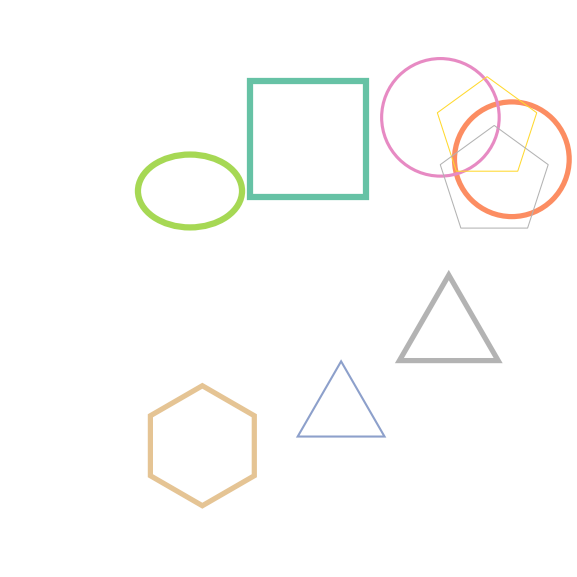[{"shape": "square", "thickness": 3, "radius": 0.5, "center": [0.534, 0.758]}, {"shape": "circle", "thickness": 2.5, "radius": 0.5, "center": [0.886, 0.723]}, {"shape": "triangle", "thickness": 1, "radius": 0.43, "center": [0.591, 0.287]}, {"shape": "circle", "thickness": 1.5, "radius": 0.51, "center": [0.763, 0.796]}, {"shape": "oval", "thickness": 3, "radius": 0.45, "center": [0.329, 0.668]}, {"shape": "pentagon", "thickness": 0.5, "radius": 0.45, "center": [0.843, 0.776]}, {"shape": "hexagon", "thickness": 2.5, "radius": 0.52, "center": [0.35, 0.227]}, {"shape": "pentagon", "thickness": 0.5, "radius": 0.49, "center": [0.856, 0.684]}, {"shape": "triangle", "thickness": 2.5, "radius": 0.49, "center": [0.777, 0.424]}]